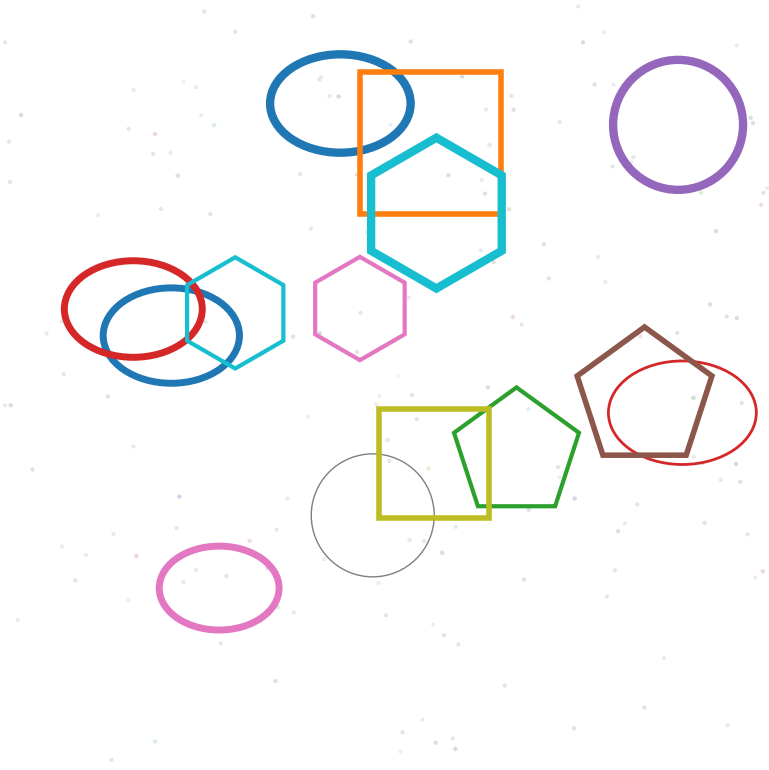[{"shape": "oval", "thickness": 3, "radius": 0.46, "center": [0.442, 0.866]}, {"shape": "oval", "thickness": 2.5, "radius": 0.44, "center": [0.222, 0.564]}, {"shape": "square", "thickness": 2, "radius": 0.46, "center": [0.559, 0.814]}, {"shape": "pentagon", "thickness": 1.5, "radius": 0.43, "center": [0.671, 0.412]}, {"shape": "oval", "thickness": 1, "radius": 0.48, "center": [0.886, 0.464]}, {"shape": "oval", "thickness": 2.5, "radius": 0.45, "center": [0.173, 0.599]}, {"shape": "circle", "thickness": 3, "radius": 0.42, "center": [0.881, 0.838]}, {"shape": "pentagon", "thickness": 2, "radius": 0.46, "center": [0.837, 0.483]}, {"shape": "hexagon", "thickness": 1.5, "radius": 0.34, "center": [0.467, 0.599]}, {"shape": "oval", "thickness": 2.5, "radius": 0.39, "center": [0.285, 0.236]}, {"shape": "circle", "thickness": 0.5, "radius": 0.4, "center": [0.484, 0.331]}, {"shape": "square", "thickness": 2, "radius": 0.36, "center": [0.564, 0.398]}, {"shape": "hexagon", "thickness": 3, "radius": 0.49, "center": [0.567, 0.723]}, {"shape": "hexagon", "thickness": 1.5, "radius": 0.36, "center": [0.305, 0.594]}]